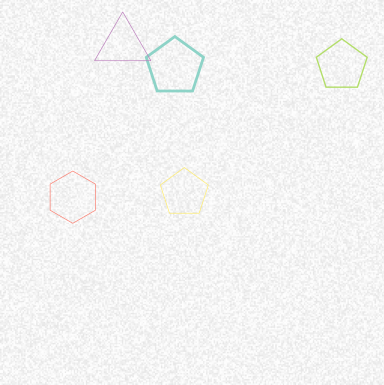[{"shape": "pentagon", "thickness": 2, "radius": 0.39, "center": [0.454, 0.827]}, {"shape": "hexagon", "thickness": 0.5, "radius": 0.34, "center": [0.189, 0.488]}, {"shape": "pentagon", "thickness": 1, "radius": 0.35, "center": [0.888, 0.83]}, {"shape": "triangle", "thickness": 0.5, "radius": 0.42, "center": [0.319, 0.885]}, {"shape": "pentagon", "thickness": 0.5, "radius": 0.33, "center": [0.479, 0.499]}]